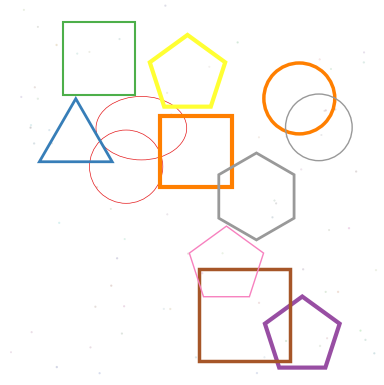[{"shape": "oval", "thickness": 0.5, "radius": 0.59, "center": [0.367, 0.667]}, {"shape": "circle", "thickness": 0.5, "radius": 0.48, "center": [0.328, 0.567]}, {"shape": "triangle", "thickness": 2, "radius": 0.55, "center": [0.197, 0.634]}, {"shape": "square", "thickness": 1.5, "radius": 0.47, "center": [0.257, 0.848]}, {"shape": "pentagon", "thickness": 3, "radius": 0.51, "center": [0.785, 0.128]}, {"shape": "square", "thickness": 3, "radius": 0.46, "center": [0.51, 0.607]}, {"shape": "circle", "thickness": 2.5, "radius": 0.46, "center": [0.777, 0.744]}, {"shape": "pentagon", "thickness": 3, "radius": 0.51, "center": [0.487, 0.806]}, {"shape": "square", "thickness": 2.5, "radius": 0.6, "center": [0.635, 0.181]}, {"shape": "pentagon", "thickness": 1, "radius": 0.51, "center": [0.588, 0.311]}, {"shape": "circle", "thickness": 1, "radius": 0.43, "center": [0.828, 0.669]}, {"shape": "hexagon", "thickness": 2, "radius": 0.56, "center": [0.666, 0.49]}]